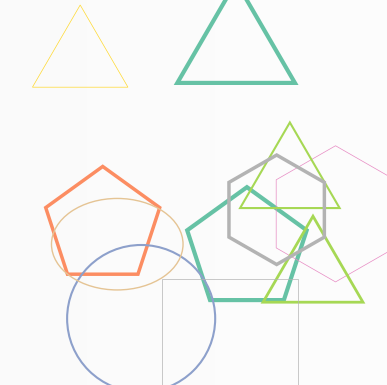[{"shape": "triangle", "thickness": 3, "radius": 0.88, "center": [0.609, 0.872]}, {"shape": "pentagon", "thickness": 3, "radius": 0.81, "center": [0.637, 0.352]}, {"shape": "pentagon", "thickness": 2.5, "radius": 0.77, "center": [0.265, 0.413]}, {"shape": "circle", "thickness": 1.5, "radius": 0.96, "center": [0.364, 0.173]}, {"shape": "hexagon", "thickness": 0.5, "radius": 0.88, "center": [0.866, 0.445]}, {"shape": "triangle", "thickness": 2, "radius": 0.74, "center": [0.808, 0.29]}, {"shape": "triangle", "thickness": 1.5, "radius": 0.74, "center": [0.748, 0.534]}, {"shape": "triangle", "thickness": 0.5, "radius": 0.71, "center": [0.207, 0.845]}, {"shape": "oval", "thickness": 1, "radius": 0.85, "center": [0.303, 0.366]}, {"shape": "hexagon", "thickness": 2.5, "radius": 0.71, "center": [0.714, 0.455]}, {"shape": "square", "thickness": 0.5, "radius": 0.87, "center": [0.594, 0.101]}]